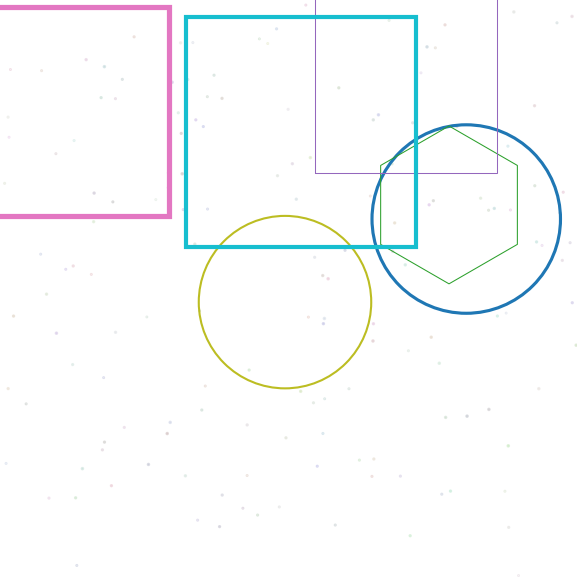[{"shape": "circle", "thickness": 1.5, "radius": 0.82, "center": [0.807, 0.62]}, {"shape": "hexagon", "thickness": 0.5, "radius": 0.68, "center": [0.778, 0.644]}, {"shape": "square", "thickness": 0.5, "radius": 0.79, "center": [0.703, 0.857]}, {"shape": "square", "thickness": 2.5, "radius": 0.91, "center": [0.111, 0.806]}, {"shape": "circle", "thickness": 1, "radius": 0.75, "center": [0.494, 0.476]}, {"shape": "square", "thickness": 2, "radius": 1.0, "center": [0.52, 0.771]}]